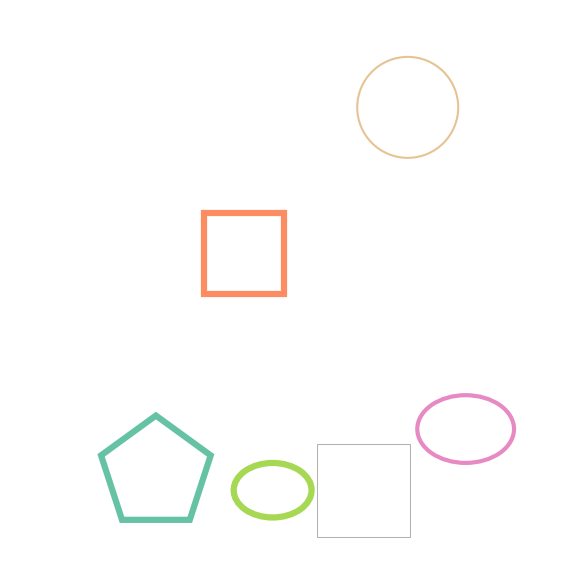[{"shape": "pentagon", "thickness": 3, "radius": 0.5, "center": [0.27, 0.18]}, {"shape": "square", "thickness": 3, "radius": 0.35, "center": [0.422, 0.56]}, {"shape": "oval", "thickness": 2, "radius": 0.42, "center": [0.806, 0.256]}, {"shape": "oval", "thickness": 3, "radius": 0.34, "center": [0.472, 0.15]}, {"shape": "circle", "thickness": 1, "radius": 0.44, "center": [0.706, 0.813]}, {"shape": "square", "thickness": 0.5, "radius": 0.4, "center": [0.629, 0.15]}]